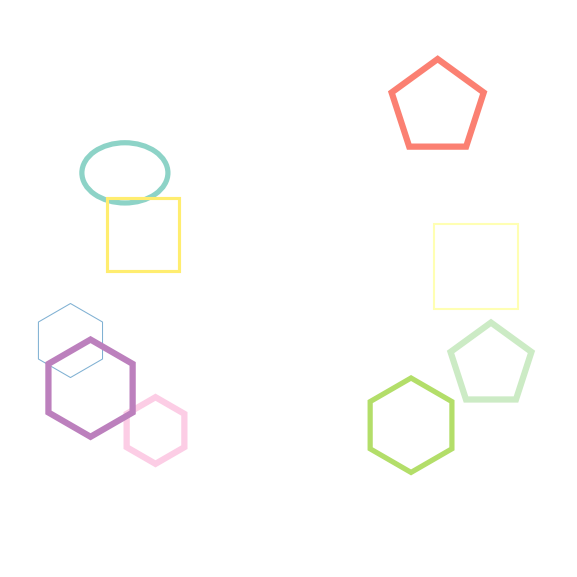[{"shape": "oval", "thickness": 2.5, "radius": 0.37, "center": [0.216, 0.7]}, {"shape": "square", "thickness": 1, "radius": 0.36, "center": [0.824, 0.538]}, {"shape": "pentagon", "thickness": 3, "radius": 0.42, "center": [0.758, 0.813]}, {"shape": "hexagon", "thickness": 0.5, "radius": 0.32, "center": [0.122, 0.409]}, {"shape": "hexagon", "thickness": 2.5, "radius": 0.41, "center": [0.712, 0.263]}, {"shape": "hexagon", "thickness": 3, "radius": 0.29, "center": [0.269, 0.254]}, {"shape": "hexagon", "thickness": 3, "radius": 0.42, "center": [0.157, 0.327]}, {"shape": "pentagon", "thickness": 3, "radius": 0.37, "center": [0.85, 0.367]}, {"shape": "square", "thickness": 1.5, "radius": 0.31, "center": [0.248, 0.594]}]